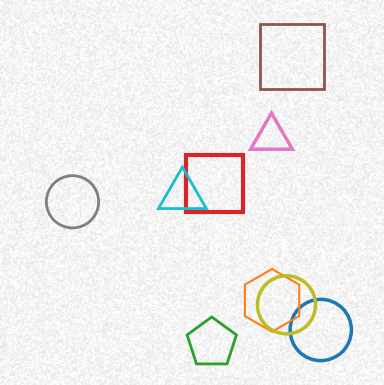[{"shape": "circle", "thickness": 2.5, "radius": 0.4, "center": [0.833, 0.143]}, {"shape": "hexagon", "thickness": 1.5, "radius": 0.41, "center": [0.707, 0.22]}, {"shape": "pentagon", "thickness": 2, "radius": 0.34, "center": [0.55, 0.109]}, {"shape": "square", "thickness": 3, "radius": 0.37, "center": [0.557, 0.522]}, {"shape": "square", "thickness": 2, "radius": 0.42, "center": [0.758, 0.853]}, {"shape": "triangle", "thickness": 2.5, "radius": 0.31, "center": [0.705, 0.644]}, {"shape": "circle", "thickness": 2, "radius": 0.34, "center": [0.188, 0.476]}, {"shape": "circle", "thickness": 2.5, "radius": 0.38, "center": [0.744, 0.208]}, {"shape": "triangle", "thickness": 2, "radius": 0.36, "center": [0.474, 0.494]}]